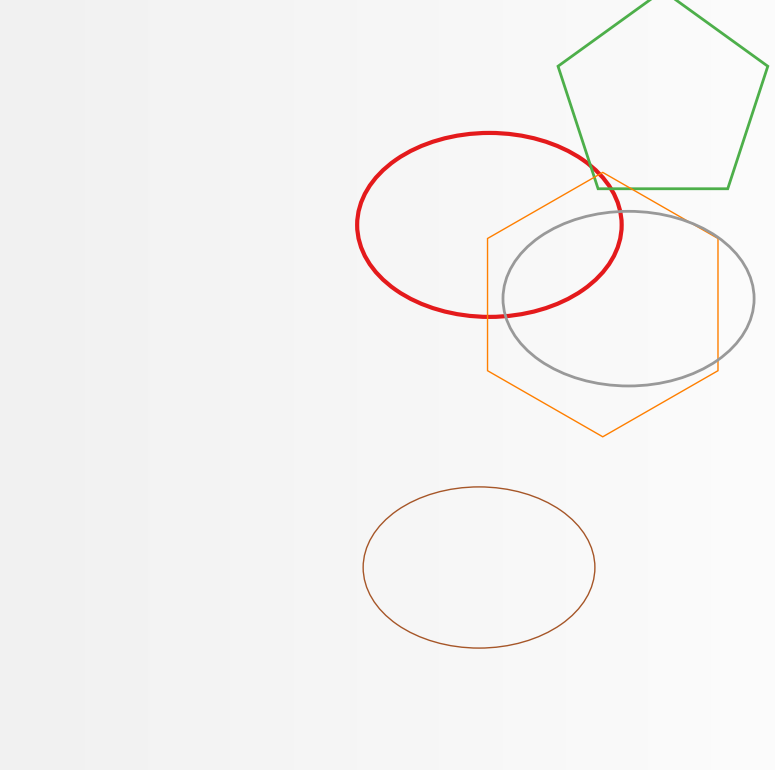[{"shape": "oval", "thickness": 1.5, "radius": 0.85, "center": [0.631, 0.708]}, {"shape": "pentagon", "thickness": 1, "radius": 0.71, "center": [0.855, 0.87]}, {"shape": "hexagon", "thickness": 0.5, "radius": 0.86, "center": [0.778, 0.604]}, {"shape": "oval", "thickness": 0.5, "radius": 0.75, "center": [0.618, 0.263]}, {"shape": "oval", "thickness": 1, "radius": 0.81, "center": [0.811, 0.612]}]